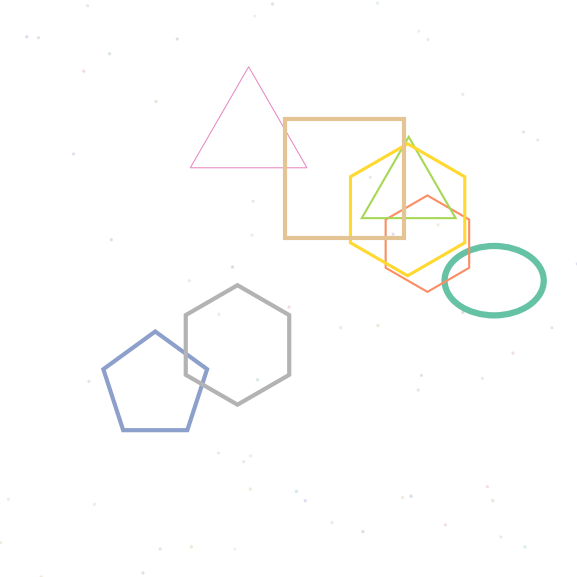[{"shape": "oval", "thickness": 3, "radius": 0.43, "center": [0.856, 0.513]}, {"shape": "hexagon", "thickness": 1, "radius": 0.42, "center": [0.74, 0.577]}, {"shape": "pentagon", "thickness": 2, "radius": 0.47, "center": [0.269, 0.331]}, {"shape": "triangle", "thickness": 0.5, "radius": 0.58, "center": [0.431, 0.767]}, {"shape": "triangle", "thickness": 1, "radius": 0.47, "center": [0.708, 0.668]}, {"shape": "hexagon", "thickness": 1.5, "radius": 0.57, "center": [0.706, 0.636]}, {"shape": "square", "thickness": 2, "radius": 0.51, "center": [0.596, 0.69]}, {"shape": "hexagon", "thickness": 2, "radius": 0.52, "center": [0.411, 0.402]}]